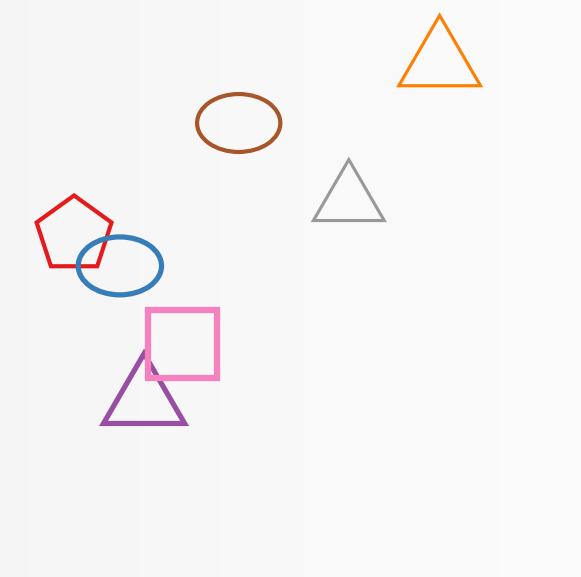[{"shape": "pentagon", "thickness": 2, "radius": 0.34, "center": [0.127, 0.593]}, {"shape": "oval", "thickness": 2.5, "radius": 0.36, "center": [0.206, 0.539]}, {"shape": "triangle", "thickness": 2.5, "radius": 0.4, "center": [0.248, 0.306]}, {"shape": "triangle", "thickness": 1.5, "radius": 0.41, "center": [0.756, 0.891]}, {"shape": "oval", "thickness": 2, "radius": 0.36, "center": [0.411, 0.786]}, {"shape": "square", "thickness": 3, "radius": 0.3, "center": [0.314, 0.404]}, {"shape": "triangle", "thickness": 1.5, "radius": 0.35, "center": [0.6, 0.652]}]